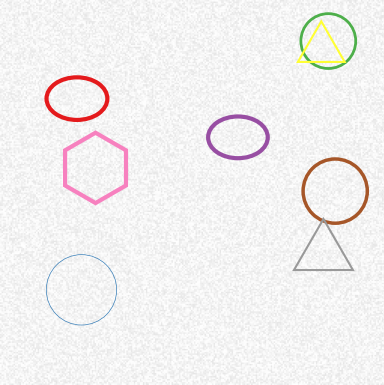[{"shape": "oval", "thickness": 3, "radius": 0.4, "center": [0.2, 0.744]}, {"shape": "circle", "thickness": 0.5, "radius": 0.46, "center": [0.212, 0.247]}, {"shape": "circle", "thickness": 2, "radius": 0.36, "center": [0.853, 0.893]}, {"shape": "oval", "thickness": 3, "radius": 0.39, "center": [0.618, 0.643]}, {"shape": "triangle", "thickness": 1.5, "radius": 0.35, "center": [0.835, 0.874]}, {"shape": "circle", "thickness": 2.5, "radius": 0.42, "center": [0.871, 0.504]}, {"shape": "hexagon", "thickness": 3, "radius": 0.46, "center": [0.248, 0.564]}, {"shape": "triangle", "thickness": 1.5, "radius": 0.44, "center": [0.84, 0.343]}]